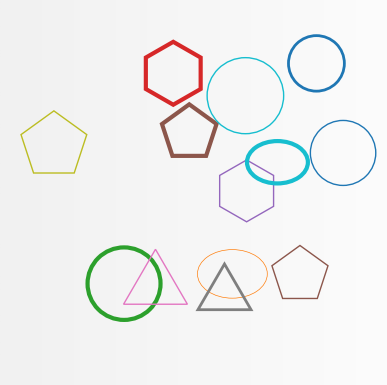[{"shape": "circle", "thickness": 2, "radius": 0.36, "center": [0.817, 0.835]}, {"shape": "circle", "thickness": 1, "radius": 0.42, "center": [0.885, 0.603]}, {"shape": "oval", "thickness": 0.5, "radius": 0.45, "center": [0.6, 0.289]}, {"shape": "circle", "thickness": 3, "radius": 0.47, "center": [0.32, 0.263]}, {"shape": "hexagon", "thickness": 3, "radius": 0.41, "center": [0.447, 0.81]}, {"shape": "hexagon", "thickness": 1, "radius": 0.4, "center": [0.636, 0.504]}, {"shape": "pentagon", "thickness": 1, "radius": 0.38, "center": [0.774, 0.286]}, {"shape": "pentagon", "thickness": 3, "radius": 0.37, "center": [0.488, 0.655]}, {"shape": "triangle", "thickness": 1, "radius": 0.48, "center": [0.401, 0.257]}, {"shape": "triangle", "thickness": 2, "radius": 0.4, "center": [0.579, 0.235]}, {"shape": "pentagon", "thickness": 1, "radius": 0.45, "center": [0.139, 0.623]}, {"shape": "circle", "thickness": 1, "radius": 0.49, "center": [0.633, 0.751]}, {"shape": "oval", "thickness": 3, "radius": 0.39, "center": [0.716, 0.579]}]